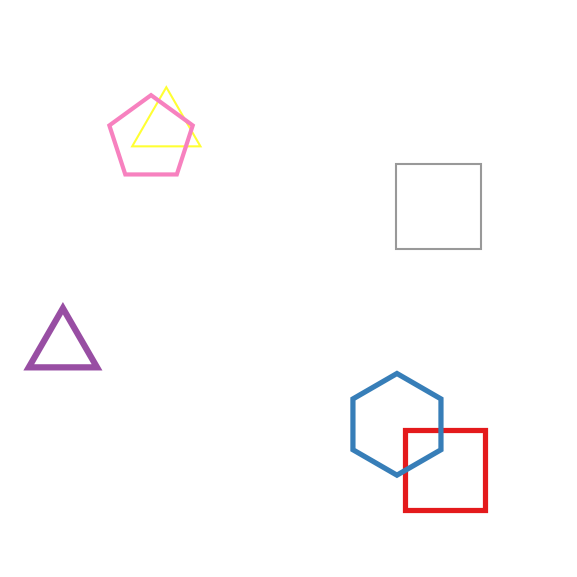[{"shape": "square", "thickness": 2.5, "radius": 0.35, "center": [0.771, 0.185]}, {"shape": "hexagon", "thickness": 2.5, "radius": 0.44, "center": [0.687, 0.264]}, {"shape": "triangle", "thickness": 3, "radius": 0.34, "center": [0.109, 0.397]}, {"shape": "triangle", "thickness": 1, "radius": 0.34, "center": [0.288, 0.78]}, {"shape": "pentagon", "thickness": 2, "radius": 0.38, "center": [0.262, 0.758]}, {"shape": "square", "thickness": 1, "radius": 0.37, "center": [0.759, 0.642]}]